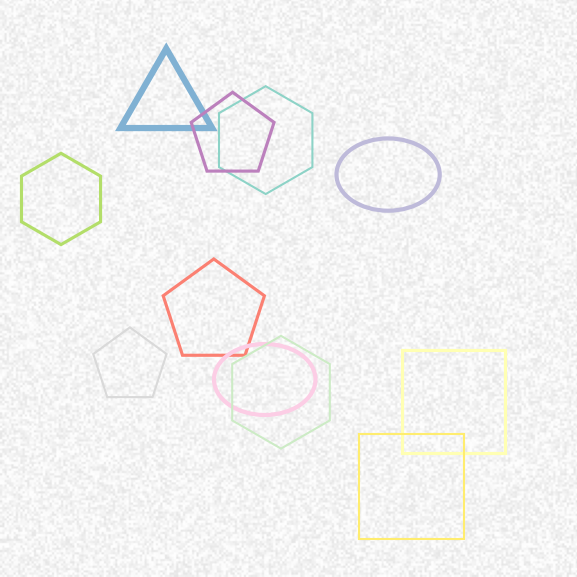[{"shape": "hexagon", "thickness": 1, "radius": 0.47, "center": [0.46, 0.757]}, {"shape": "square", "thickness": 1.5, "radius": 0.44, "center": [0.785, 0.303]}, {"shape": "oval", "thickness": 2, "radius": 0.45, "center": [0.672, 0.697]}, {"shape": "pentagon", "thickness": 1.5, "radius": 0.46, "center": [0.37, 0.459]}, {"shape": "triangle", "thickness": 3, "radius": 0.46, "center": [0.288, 0.823]}, {"shape": "hexagon", "thickness": 1.5, "radius": 0.4, "center": [0.106, 0.655]}, {"shape": "oval", "thickness": 2, "radius": 0.44, "center": [0.458, 0.342]}, {"shape": "pentagon", "thickness": 1, "radius": 0.33, "center": [0.225, 0.366]}, {"shape": "pentagon", "thickness": 1.5, "radius": 0.38, "center": [0.403, 0.764]}, {"shape": "hexagon", "thickness": 1, "radius": 0.49, "center": [0.487, 0.32]}, {"shape": "square", "thickness": 1, "radius": 0.45, "center": [0.712, 0.156]}]